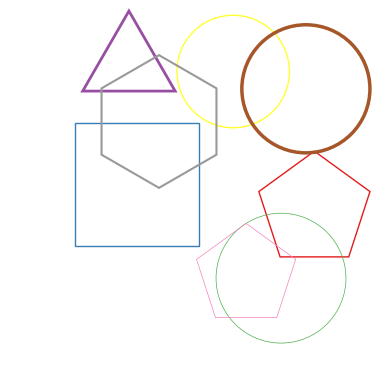[{"shape": "pentagon", "thickness": 1, "radius": 0.76, "center": [0.817, 0.456]}, {"shape": "square", "thickness": 1, "radius": 0.8, "center": [0.356, 0.521]}, {"shape": "circle", "thickness": 0.5, "radius": 0.84, "center": [0.73, 0.278]}, {"shape": "triangle", "thickness": 2, "radius": 0.69, "center": [0.335, 0.833]}, {"shape": "circle", "thickness": 1, "radius": 0.73, "center": [0.606, 0.814]}, {"shape": "circle", "thickness": 2.5, "radius": 0.83, "center": [0.795, 0.769]}, {"shape": "pentagon", "thickness": 0.5, "radius": 0.68, "center": [0.639, 0.284]}, {"shape": "hexagon", "thickness": 1.5, "radius": 0.86, "center": [0.413, 0.684]}]